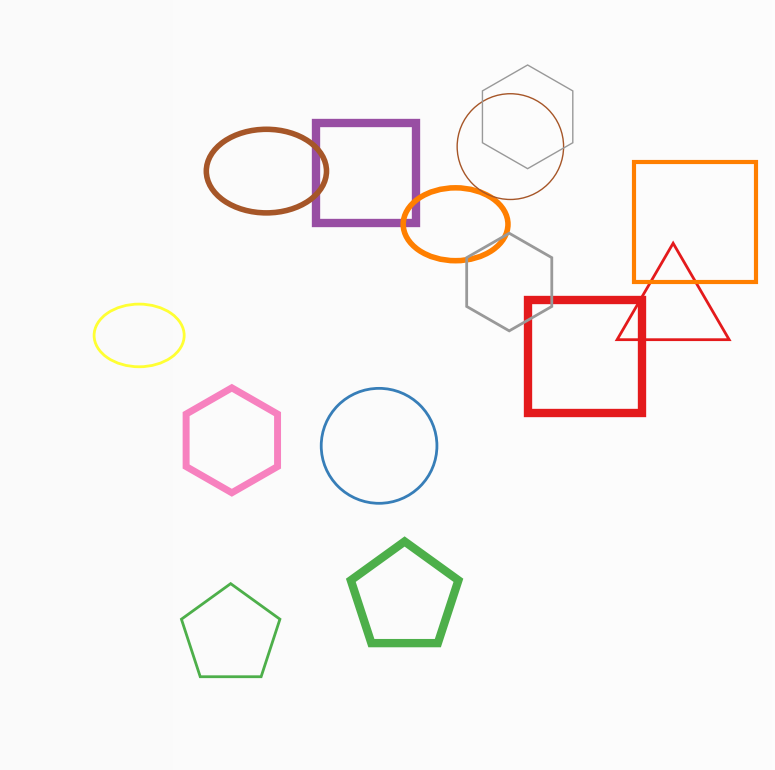[{"shape": "triangle", "thickness": 1, "radius": 0.42, "center": [0.869, 0.601]}, {"shape": "square", "thickness": 3, "radius": 0.37, "center": [0.755, 0.537]}, {"shape": "circle", "thickness": 1, "radius": 0.37, "center": [0.489, 0.421]}, {"shape": "pentagon", "thickness": 3, "radius": 0.36, "center": [0.522, 0.224]}, {"shape": "pentagon", "thickness": 1, "radius": 0.33, "center": [0.298, 0.175]}, {"shape": "square", "thickness": 3, "radius": 0.32, "center": [0.473, 0.775]}, {"shape": "oval", "thickness": 2, "radius": 0.34, "center": [0.588, 0.709]}, {"shape": "square", "thickness": 1.5, "radius": 0.39, "center": [0.897, 0.711]}, {"shape": "oval", "thickness": 1, "radius": 0.29, "center": [0.18, 0.564]}, {"shape": "oval", "thickness": 2, "radius": 0.39, "center": [0.344, 0.778]}, {"shape": "circle", "thickness": 0.5, "radius": 0.34, "center": [0.659, 0.81]}, {"shape": "hexagon", "thickness": 2.5, "radius": 0.34, "center": [0.299, 0.428]}, {"shape": "hexagon", "thickness": 0.5, "radius": 0.34, "center": [0.681, 0.848]}, {"shape": "hexagon", "thickness": 1, "radius": 0.32, "center": [0.657, 0.634]}]